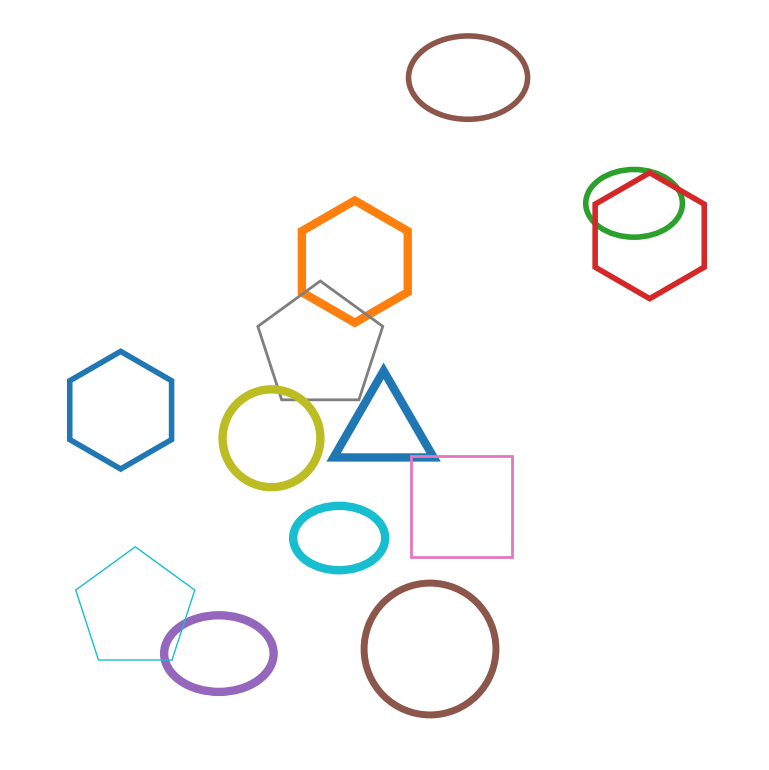[{"shape": "hexagon", "thickness": 2, "radius": 0.38, "center": [0.157, 0.467]}, {"shape": "triangle", "thickness": 3, "radius": 0.37, "center": [0.498, 0.443]}, {"shape": "hexagon", "thickness": 3, "radius": 0.4, "center": [0.461, 0.66]}, {"shape": "oval", "thickness": 2, "radius": 0.31, "center": [0.823, 0.736]}, {"shape": "hexagon", "thickness": 2, "radius": 0.41, "center": [0.844, 0.694]}, {"shape": "oval", "thickness": 3, "radius": 0.36, "center": [0.284, 0.151]}, {"shape": "circle", "thickness": 2.5, "radius": 0.43, "center": [0.558, 0.157]}, {"shape": "oval", "thickness": 2, "radius": 0.39, "center": [0.608, 0.899]}, {"shape": "square", "thickness": 1, "radius": 0.33, "center": [0.599, 0.342]}, {"shape": "pentagon", "thickness": 1, "radius": 0.43, "center": [0.416, 0.55]}, {"shape": "circle", "thickness": 3, "radius": 0.32, "center": [0.353, 0.431]}, {"shape": "oval", "thickness": 3, "radius": 0.3, "center": [0.44, 0.301]}, {"shape": "pentagon", "thickness": 0.5, "radius": 0.41, "center": [0.176, 0.209]}]